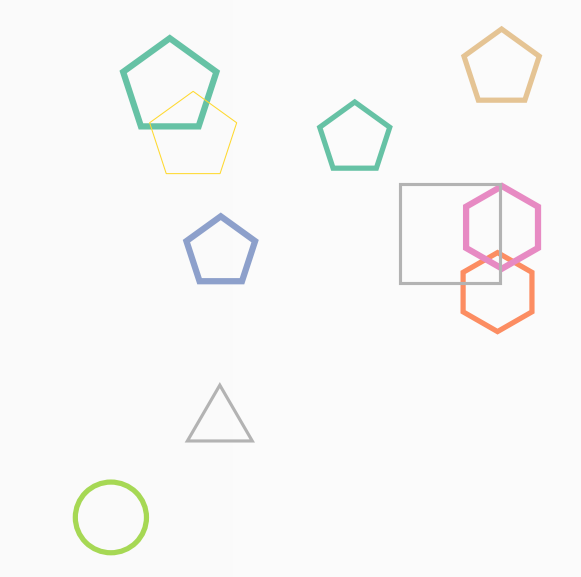[{"shape": "pentagon", "thickness": 3, "radius": 0.42, "center": [0.292, 0.849]}, {"shape": "pentagon", "thickness": 2.5, "radius": 0.32, "center": [0.61, 0.759]}, {"shape": "hexagon", "thickness": 2.5, "radius": 0.34, "center": [0.856, 0.493]}, {"shape": "pentagon", "thickness": 3, "radius": 0.31, "center": [0.38, 0.562]}, {"shape": "hexagon", "thickness": 3, "radius": 0.36, "center": [0.864, 0.605]}, {"shape": "circle", "thickness": 2.5, "radius": 0.31, "center": [0.191, 0.103]}, {"shape": "pentagon", "thickness": 0.5, "radius": 0.39, "center": [0.332, 0.762]}, {"shape": "pentagon", "thickness": 2.5, "radius": 0.34, "center": [0.863, 0.881]}, {"shape": "square", "thickness": 1.5, "radius": 0.43, "center": [0.774, 0.595]}, {"shape": "triangle", "thickness": 1.5, "radius": 0.32, "center": [0.378, 0.268]}]